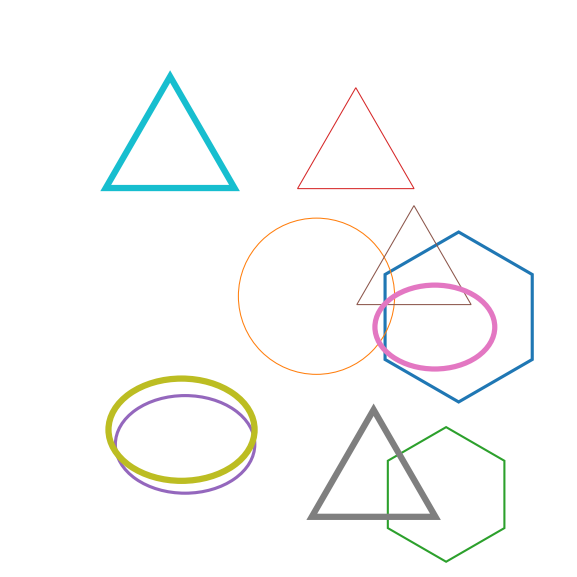[{"shape": "hexagon", "thickness": 1.5, "radius": 0.74, "center": [0.794, 0.45]}, {"shape": "circle", "thickness": 0.5, "radius": 0.68, "center": [0.548, 0.486]}, {"shape": "hexagon", "thickness": 1, "radius": 0.58, "center": [0.772, 0.143]}, {"shape": "triangle", "thickness": 0.5, "radius": 0.58, "center": [0.616, 0.731]}, {"shape": "oval", "thickness": 1.5, "radius": 0.6, "center": [0.32, 0.23]}, {"shape": "triangle", "thickness": 0.5, "radius": 0.57, "center": [0.717, 0.529]}, {"shape": "oval", "thickness": 2.5, "radius": 0.52, "center": [0.753, 0.433]}, {"shape": "triangle", "thickness": 3, "radius": 0.62, "center": [0.647, 0.166]}, {"shape": "oval", "thickness": 3, "radius": 0.63, "center": [0.314, 0.255]}, {"shape": "triangle", "thickness": 3, "radius": 0.64, "center": [0.295, 0.738]}]